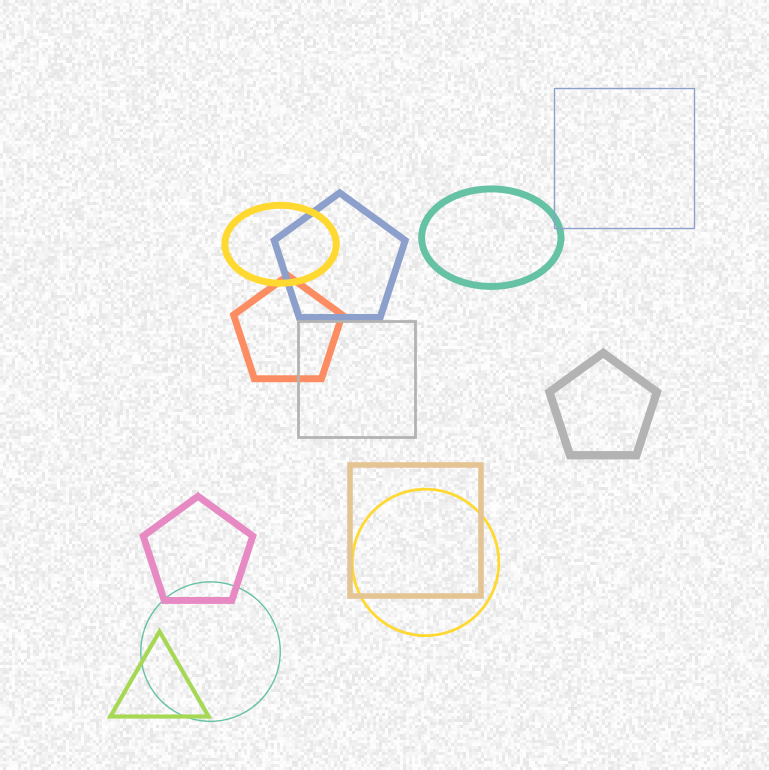[{"shape": "oval", "thickness": 2.5, "radius": 0.45, "center": [0.638, 0.691]}, {"shape": "circle", "thickness": 0.5, "radius": 0.45, "center": [0.273, 0.154]}, {"shape": "pentagon", "thickness": 2.5, "radius": 0.37, "center": [0.374, 0.568]}, {"shape": "square", "thickness": 0.5, "radius": 0.45, "center": [0.81, 0.795]}, {"shape": "pentagon", "thickness": 2.5, "radius": 0.45, "center": [0.441, 0.66]}, {"shape": "pentagon", "thickness": 2.5, "radius": 0.37, "center": [0.257, 0.281]}, {"shape": "triangle", "thickness": 1.5, "radius": 0.37, "center": [0.207, 0.106]}, {"shape": "oval", "thickness": 2.5, "radius": 0.36, "center": [0.364, 0.683]}, {"shape": "circle", "thickness": 1, "radius": 0.48, "center": [0.553, 0.27]}, {"shape": "square", "thickness": 2, "radius": 0.43, "center": [0.54, 0.311]}, {"shape": "pentagon", "thickness": 3, "radius": 0.37, "center": [0.783, 0.468]}, {"shape": "square", "thickness": 1, "radius": 0.38, "center": [0.463, 0.508]}]